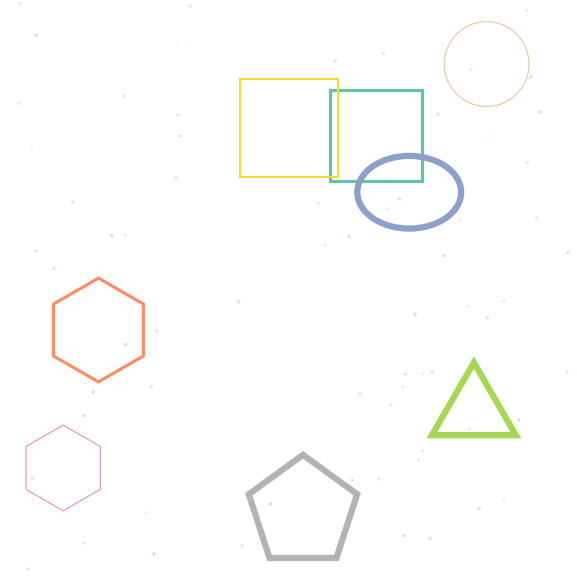[{"shape": "square", "thickness": 1.5, "radius": 0.4, "center": [0.651, 0.765]}, {"shape": "hexagon", "thickness": 1.5, "radius": 0.45, "center": [0.17, 0.428]}, {"shape": "oval", "thickness": 3, "radius": 0.45, "center": [0.709, 0.666]}, {"shape": "hexagon", "thickness": 0.5, "radius": 0.37, "center": [0.109, 0.189]}, {"shape": "triangle", "thickness": 3, "radius": 0.42, "center": [0.821, 0.288]}, {"shape": "square", "thickness": 1, "radius": 0.42, "center": [0.501, 0.777]}, {"shape": "circle", "thickness": 0.5, "radius": 0.37, "center": [0.843, 0.888]}, {"shape": "pentagon", "thickness": 3, "radius": 0.49, "center": [0.525, 0.113]}]